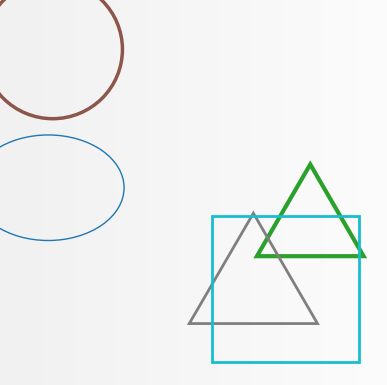[{"shape": "oval", "thickness": 1, "radius": 0.98, "center": [0.124, 0.512]}, {"shape": "triangle", "thickness": 3, "radius": 0.79, "center": [0.801, 0.414]}, {"shape": "circle", "thickness": 2.5, "radius": 0.9, "center": [0.136, 0.872]}, {"shape": "triangle", "thickness": 2, "radius": 0.96, "center": [0.654, 0.255]}, {"shape": "square", "thickness": 2, "radius": 0.95, "center": [0.737, 0.249]}]